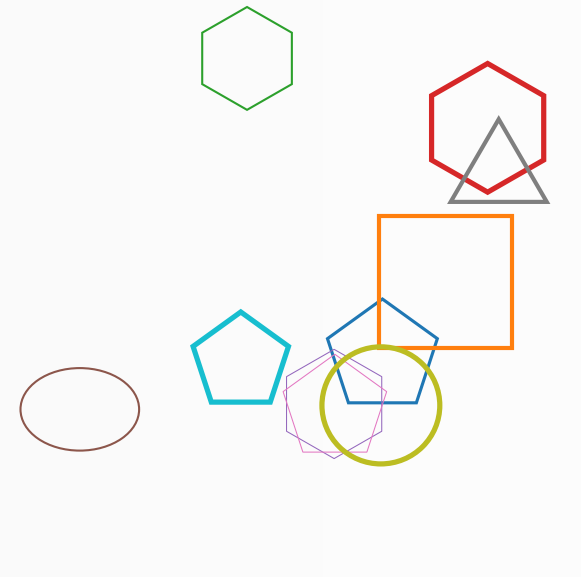[{"shape": "pentagon", "thickness": 1.5, "radius": 0.5, "center": [0.658, 0.382]}, {"shape": "square", "thickness": 2, "radius": 0.57, "center": [0.766, 0.511]}, {"shape": "hexagon", "thickness": 1, "radius": 0.45, "center": [0.425, 0.898]}, {"shape": "hexagon", "thickness": 2.5, "radius": 0.56, "center": [0.839, 0.778]}, {"shape": "hexagon", "thickness": 0.5, "radius": 0.47, "center": [0.575, 0.3]}, {"shape": "oval", "thickness": 1, "radius": 0.51, "center": [0.137, 0.29]}, {"shape": "pentagon", "thickness": 0.5, "radius": 0.47, "center": [0.576, 0.292]}, {"shape": "triangle", "thickness": 2, "radius": 0.48, "center": [0.858, 0.697]}, {"shape": "circle", "thickness": 2.5, "radius": 0.51, "center": [0.655, 0.297]}, {"shape": "pentagon", "thickness": 2.5, "radius": 0.43, "center": [0.414, 0.373]}]